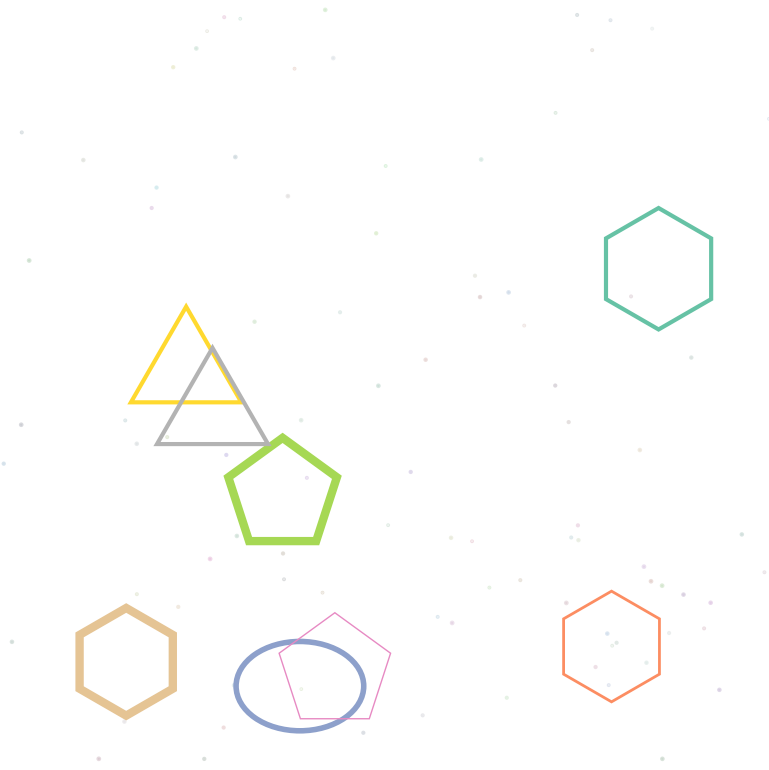[{"shape": "hexagon", "thickness": 1.5, "radius": 0.39, "center": [0.855, 0.651]}, {"shape": "hexagon", "thickness": 1, "radius": 0.36, "center": [0.794, 0.16]}, {"shape": "oval", "thickness": 2, "radius": 0.41, "center": [0.389, 0.109]}, {"shape": "pentagon", "thickness": 0.5, "radius": 0.38, "center": [0.435, 0.128]}, {"shape": "pentagon", "thickness": 3, "radius": 0.37, "center": [0.367, 0.357]}, {"shape": "triangle", "thickness": 1.5, "radius": 0.41, "center": [0.242, 0.519]}, {"shape": "hexagon", "thickness": 3, "radius": 0.35, "center": [0.164, 0.141]}, {"shape": "triangle", "thickness": 1.5, "radius": 0.42, "center": [0.276, 0.465]}]